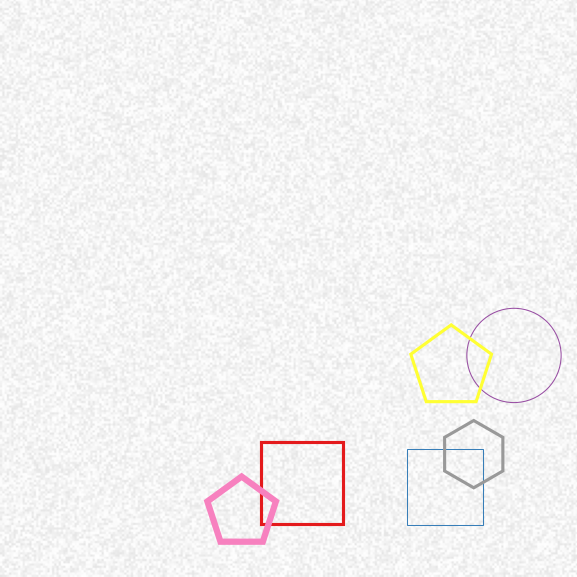[{"shape": "square", "thickness": 1.5, "radius": 0.36, "center": [0.523, 0.163]}, {"shape": "square", "thickness": 0.5, "radius": 0.33, "center": [0.771, 0.156]}, {"shape": "circle", "thickness": 0.5, "radius": 0.41, "center": [0.89, 0.384]}, {"shape": "pentagon", "thickness": 1.5, "radius": 0.37, "center": [0.781, 0.363]}, {"shape": "pentagon", "thickness": 3, "radius": 0.31, "center": [0.418, 0.112]}, {"shape": "hexagon", "thickness": 1.5, "radius": 0.29, "center": [0.82, 0.213]}]